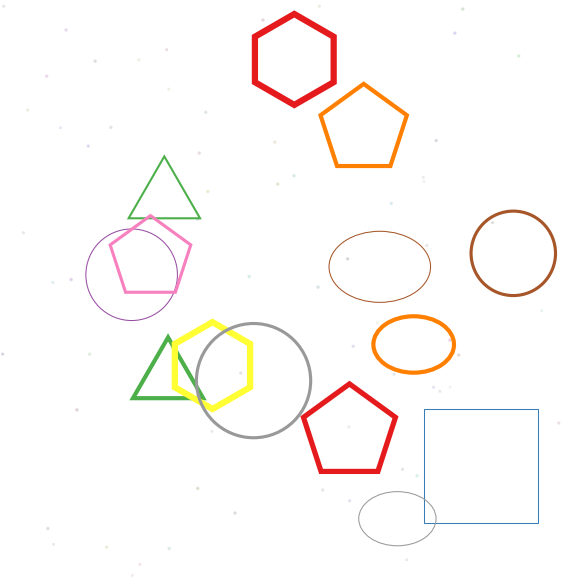[{"shape": "hexagon", "thickness": 3, "radius": 0.39, "center": [0.51, 0.896]}, {"shape": "pentagon", "thickness": 2.5, "radius": 0.42, "center": [0.605, 0.251]}, {"shape": "square", "thickness": 0.5, "radius": 0.49, "center": [0.833, 0.192]}, {"shape": "triangle", "thickness": 1, "radius": 0.36, "center": [0.285, 0.657]}, {"shape": "triangle", "thickness": 2, "radius": 0.35, "center": [0.291, 0.345]}, {"shape": "circle", "thickness": 0.5, "radius": 0.4, "center": [0.228, 0.523]}, {"shape": "pentagon", "thickness": 2, "radius": 0.39, "center": [0.63, 0.775]}, {"shape": "oval", "thickness": 2, "radius": 0.35, "center": [0.716, 0.403]}, {"shape": "hexagon", "thickness": 3, "radius": 0.38, "center": [0.368, 0.366]}, {"shape": "oval", "thickness": 0.5, "radius": 0.44, "center": [0.658, 0.537]}, {"shape": "circle", "thickness": 1.5, "radius": 0.37, "center": [0.889, 0.56]}, {"shape": "pentagon", "thickness": 1.5, "radius": 0.37, "center": [0.261, 0.552]}, {"shape": "oval", "thickness": 0.5, "radius": 0.33, "center": [0.688, 0.101]}, {"shape": "circle", "thickness": 1.5, "radius": 0.49, "center": [0.439, 0.34]}]